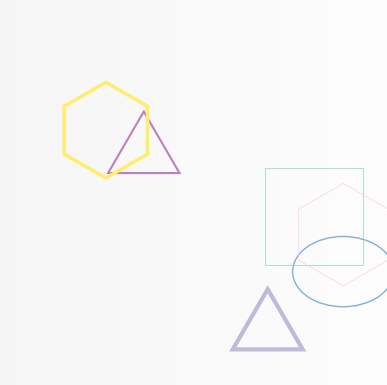[{"shape": "square", "thickness": 0.5, "radius": 0.63, "center": [0.81, 0.438]}, {"shape": "triangle", "thickness": 3, "radius": 0.52, "center": [0.691, 0.145]}, {"shape": "oval", "thickness": 1, "radius": 0.65, "center": [0.885, 0.295]}, {"shape": "hexagon", "thickness": 0.5, "radius": 0.66, "center": [0.886, 0.391]}, {"shape": "triangle", "thickness": 1.5, "radius": 0.53, "center": [0.371, 0.604]}, {"shape": "hexagon", "thickness": 2.5, "radius": 0.62, "center": [0.273, 0.662]}]